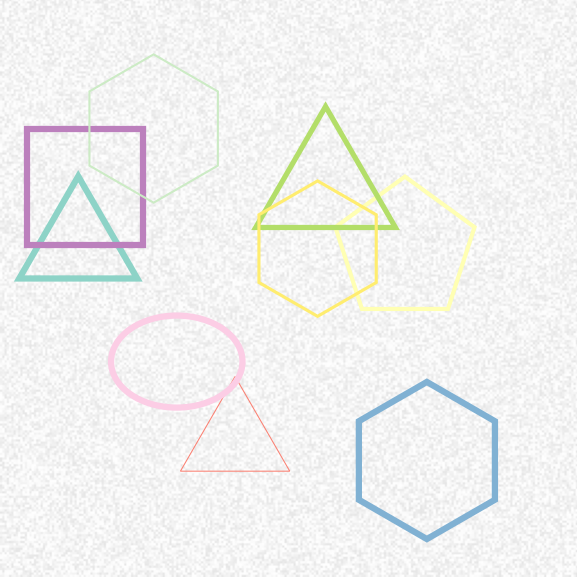[{"shape": "triangle", "thickness": 3, "radius": 0.59, "center": [0.136, 0.576]}, {"shape": "pentagon", "thickness": 2, "radius": 0.63, "center": [0.701, 0.567]}, {"shape": "triangle", "thickness": 0.5, "radius": 0.55, "center": [0.407, 0.238]}, {"shape": "hexagon", "thickness": 3, "radius": 0.68, "center": [0.739, 0.202]}, {"shape": "triangle", "thickness": 2.5, "radius": 0.7, "center": [0.564, 0.675]}, {"shape": "oval", "thickness": 3, "radius": 0.57, "center": [0.306, 0.373]}, {"shape": "square", "thickness": 3, "radius": 0.5, "center": [0.147, 0.676]}, {"shape": "hexagon", "thickness": 1, "radius": 0.64, "center": [0.266, 0.777]}, {"shape": "hexagon", "thickness": 1.5, "radius": 0.59, "center": [0.55, 0.569]}]